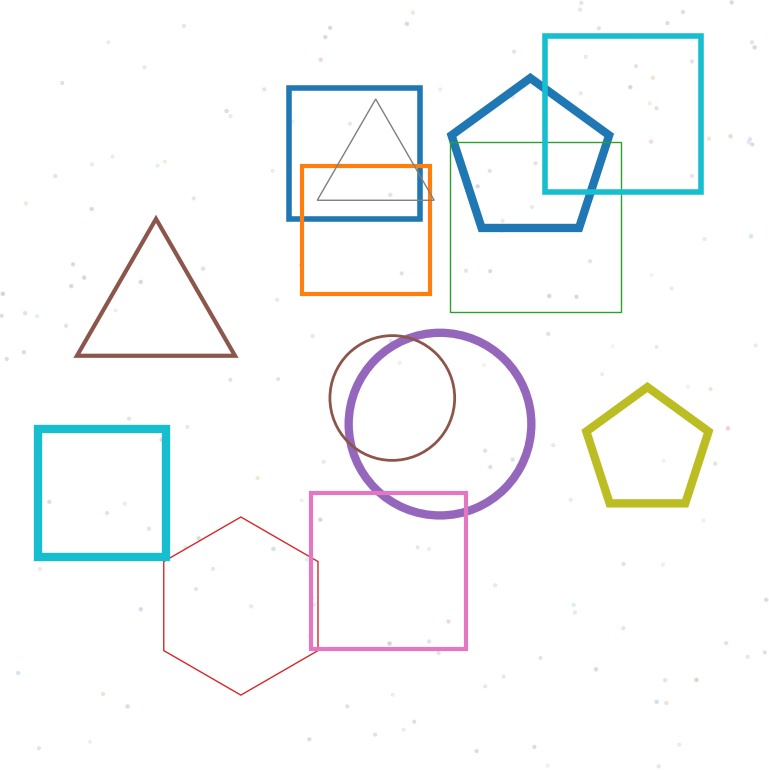[{"shape": "square", "thickness": 2, "radius": 0.43, "center": [0.46, 0.801]}, {"shape": "pentagon", "thickness": 3, "radius": 0.54, "center": [0.689, 0.791]}, {"shape": "square", "thickness": 1.5, "radius": 0.42, "center": [0.476, 0.701]}, {"shape": "square", "thickness": 0.5, "radius": 0.55, "center": [0.696, 0.705]}, {"shape": "hexagon", "thickness": 0.5, "radius": 0.58, "center": [0.313, 0.213]}, {"shape": "circle", "thickness": 3, "radius": 0.59, "center": [0.571, 0.449]}, {"shape": "triangle", "thickness": 1.5, "radius": 0.59, "center": [0.203, 0.597]}, {"shape": "circle", "thickness": 1, "radius": 0.41, "center": [0.509, 0.483]}, {"shape": "square", "thickness": 1.5, "radius": 0.5, "center": [0.505, 0.258]}, {"shape": "triangle", "thickness": 0.5, "radius": 0.44, "center": [0.488, 0.784]}, {"shape": "pentagon", "thickness": 3, "radius": 0.42, "center": [0.841, 0.414]}, {"shape": "square", "thickness": 2, "radius": 0.51, "center": [0.809, 0.852]}, {"shape": "square", "thickness": 3, "radius": 0.41, "center": [0.133, 0.36]}]